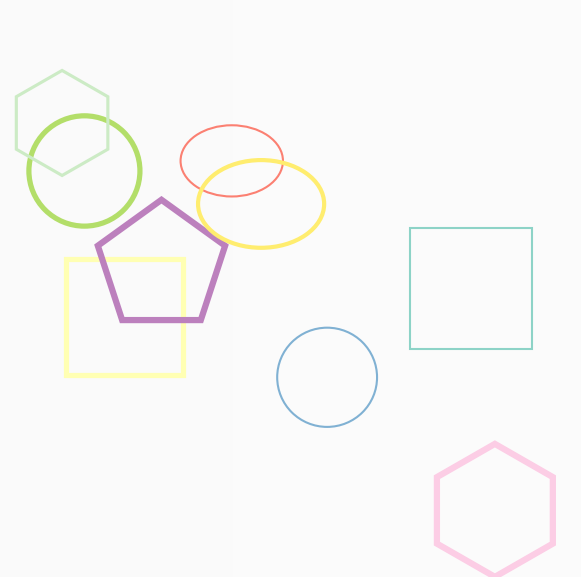[{"shape": "square", "thickness": 1, "radius": 0.52, "center": [0.81, 0.499]}, {"shape": "square", "thickness": 2.5, "radius": 0.5, "center": [0.215, 0.451]}, {"shape": "oval", "thickness": 1, "radius": 0.44, "center": [0.399, 0.721]}, {"shape": "circle", "thickness": 1, "radius": 0.43, "center": [0.563, 0.346]}, {"shape": "circle", "thickness": 2.5, "radius": 0.48, "center": [0.145, 0.703]}, {"shape": "hexagon", "thickness": 3, "radius": 0.58, "center": [0.851, 0.115]}, {"shape": "pentagon", "thickness": 3, "radius": 0.58, "center": [0.278, 0.538]}, {"shape": "hexagon", "thickness": 1.5, "radius": 0.45, "center": [0.107, 0.786]}, {"shape": "oval", "thickness": 2, "radius": 0.54, "center": [0.449, 0.646]}]